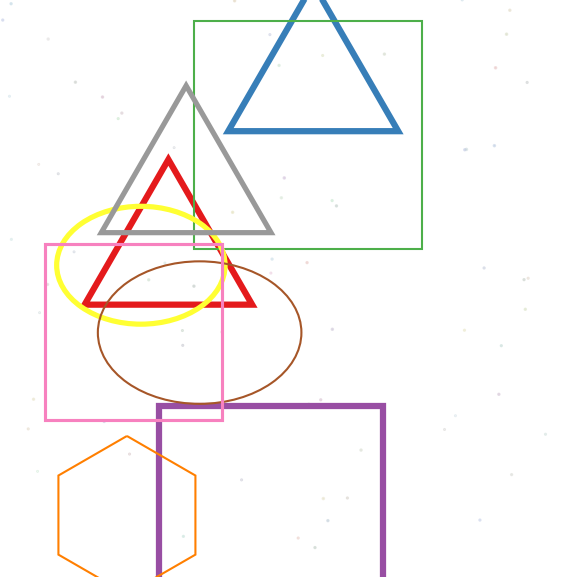[{"shape": "triangle", "thickness": 3, "radius": 0.84, "center": [0.292, 0.555]}, {"shape": "triangle", "thickness": 3, "radius": 0.85, "center": [0.542, 0.857]}, {"shape": "square", "thickness": 1, "radius": 0.98, "center": [0.533, 0.766]}, {"shape": "square", "thickness": 3, "radius": 0.97, "center": [0.47, 0.103]}, {"shape": "hexagon", "thickness": 1, "radius": 0.68, "center": [0.22, 0.107]}, {"shape": "oval", "thickness": 2.5, "radius": 0.73, "center": [0.244, 0.54]}, {"shape": "oval", "thickness": 1, "radius": 0.88, "center": [0.346, 0.423]}, {"shape": "square", "thickness": 1.5, "radius": 0.76, "center": [0.231, 0.424]}, {"shape": "triangle", "thickness": 2.5, "radius": 0.85, "center": [0.322, 0.681]}]